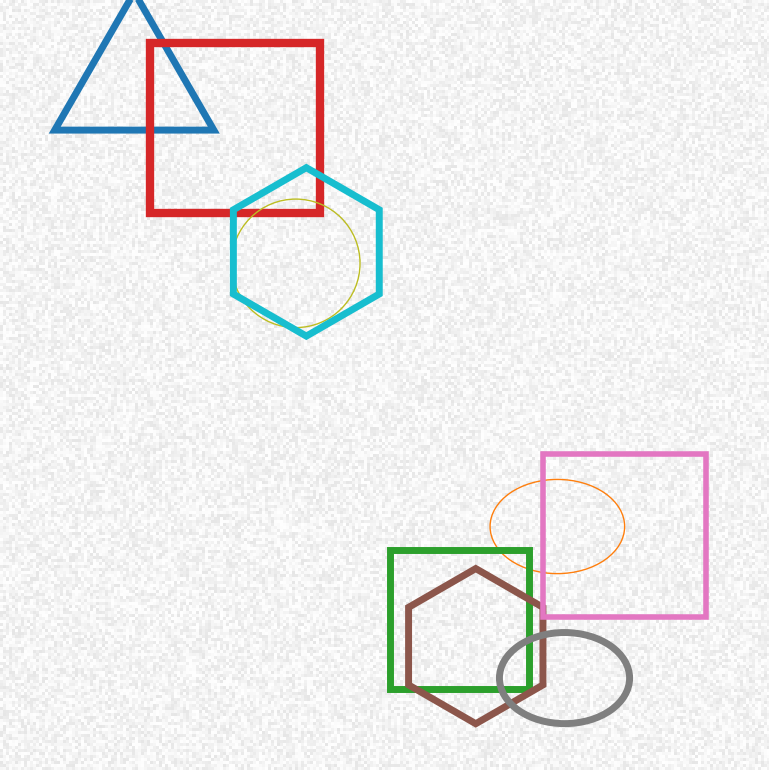[{"shape": "triangle", "thickness": 2.5, "radius": 0.6, "center": [0.174, 0.891]}, {"shape": "oval", "thickness": 0.5, "radius": 0.44, "center": [0.724, 0.316]}, {"shape": "square", "thickness": 2.5, "radius": 0.45, "center": [0.597, 0.195]}, {"shape": "square", "thickness": 3, "radius": 0.55, "center": [0.305, 0.834]}, {"shape": "hexagon", "thickness": 2.5, "radius": 0.5, "center": [0.618, 0.161]}, {"shape": "square", "thickness": 2, "radius": 0.53, "center": [0.811, 0.305]}, {"shape": "oval", "thickness": 2.5, "radius": 0.42, "center": [0.733, 0.119]}, {"shape": "circle", "thickness": 0.5, "radius": 0.42, "center": [0.384, 0.658]}, {"shape": "hexagon", "thickness": 2.5, "radius": 0.55, "center": [0.398, 0.673]}]